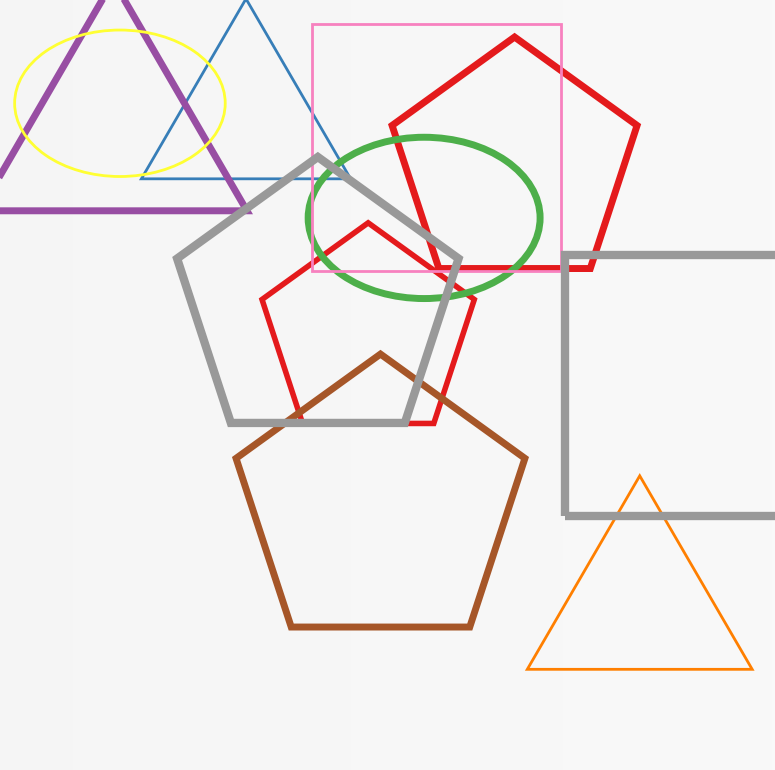[{"shape": "pentagon", "thickness": 2.5, "radius": 0.83, "center": [0.664, 0.786]}, {"shape": "pentagon", "thickness": 2, "radius": 0.72, "center": [0.475, 0.567]}, {"shape": "triangle", "thickness": 1, "radius": 0.78, "center": [0.317, 0.846]}, {"shape": "oval", "thickness": 2.5, "radius": 0.75, "center": [0.547, 0.717]}, {"shape": "triangle", "thickness": 2.5, "radius": 1.0, "center": [0.146, 0.826]}, {"shape": "triangle", "thickness": 1, "radius": 0.84, "center": [0.825, 0.215]}, {"shape": "oval", "thickness": 1, "radius": 0.68, "center": [0.155, 0.866]}, {"shape": "pentagon", "thickness": 2.5, "radius": 0.98, "center": [0.491, 0.344]}, {"shape": "square", "thickness": 1, "radius": 0.8, "center": [0.563, 0.809]}, {"shape": "pentagon", "thickness": 3, "radius": 0.95, "center": [0.41, 0.605]}, {"shape": "square", "thickness": 3, "radius": 0.85, "center": [0.898, 0.499]}]